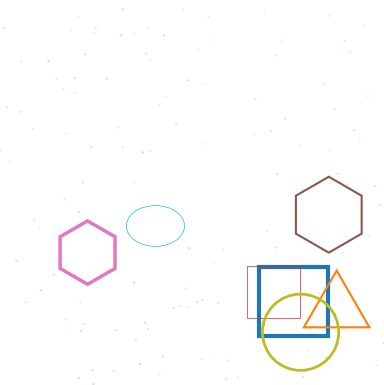[{"shape": "square", "thickness": 3, "radius": 0.45, "center": [0.763, 0.218]}, {"shape": "triangle", "thickness": 1.5, "radius": 0.49, "center": [0.874, 0.199]}, {"shape": "square", "thickness": 0.5, "radius": 0.34, "center": [0.71, 0.241]}, {"shape": "hexagon", "thickness": 1.5, "radius": 0.49, "center": [0.854, 0.442]}, {"shape": "hexagon", "thickness": 2.5, "radius": 0.41, "center": [0.227, 0.344]}, {"shape": "circle", "thickness": 2, "radius": 0.5, "center": [0.781, 0.137]}, {"shape": "oval", "thickness": 0.5, "radius": 0.38, "center": [0.404, 0.413]}]